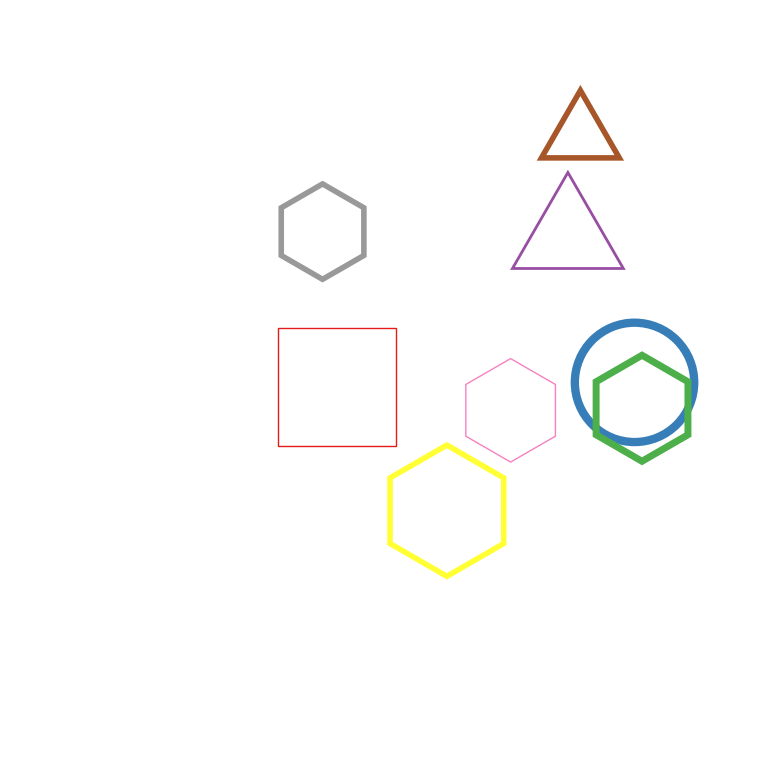[{"shape": "square", "thickness": 0.5, "radius": 0.38, "center": [0.438, 0.498]}, {"shape": "circle", "thickness": 3, "radius": 0.39, "center": [0.824, 0.503]}, {"shape": "hexagon", "thickness": 2.5, "radius": 0.34, "center": [0.834, 0.47]}, {"shape": "triangle", "thickness": 1, "radius": 0.42, "center": [0.738, 0.693]}, {"shape": "hexagon", "thickness": 2, "radius": 0.43, "center": [0.58, 0.337]}, {"shape": "triangle", "thickness": 2, "radius": 0.29, "center": [0.754, 0.824]}, {"shape": "hexagon", "thickness": 0.5, "radius": 0.34, "center": [0.663, 0.467]}, {"shape": "hexagon", "thickness": 2, "radius": 0.31, "center": [0.419, 0.699]}]